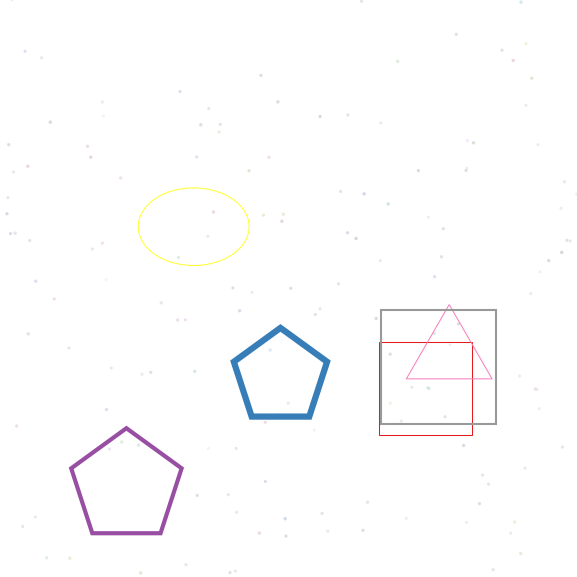[{"shape": "square", "thickness": 0.5, "radius": 0.4, "center": [0.737, 0.327]}, {"shape": "pentagon", "thickness": 3, "radius": 0.42, "center": [0.486, 0.346]}, {"shape": "pentagon", "thickness": 2, "radius": 0.5, "center": [0.219, 0.157]}, {"shape": "oval", "thickness": 0.5, "radius": 0.48, "center": [0.335, 0.607]}, {"shape": "triangle", "thickness": 0.5, "radius": 0.43, "center": [0.778, 0.386]}, {"shape": "square", "thickness": 1, "radius": 0.49, "center": [0.759, 0.364]}]